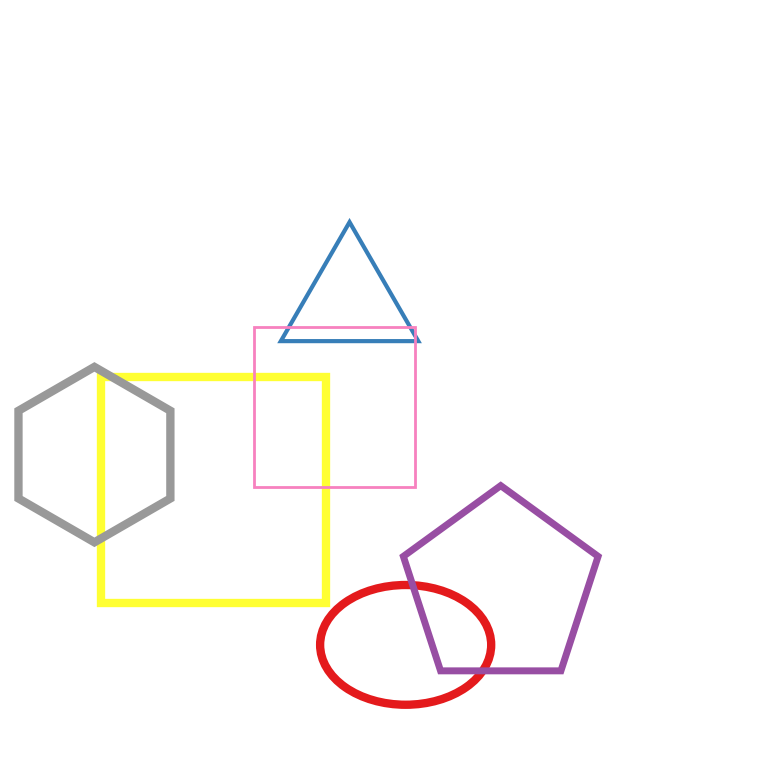[{"shape": "oval", "thickness": 3, "radius": 0.56, "center": [0.527, 0.163]}, {"shape": "triangle", "thickness": 1.5, "radius": 0.52, "center": [0.454, 0.608]}, {"shape": "pentagon", "thickness": 2.5, "radius": 0.66, "center": [0.65, 0.236]}, {"shape": "square", "thickness": 3, "radius": 0.73, "center": [0.277, 0.364]}, {"shape": "square", "thickness": 1, "radius": 0.52, "center": [0.435, 0.471]}, {"shape": "hexagon", "thickness": 3, "radius": 0.57, "center": [0.123, 0.41]}]